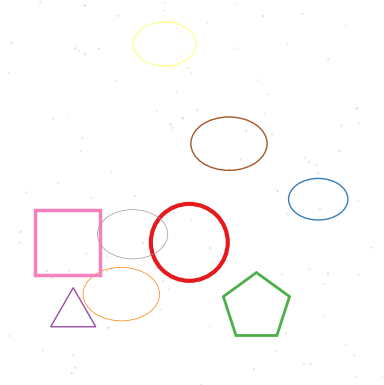[{"shape": "circle", "thickness": 3, "radius": 0.5, "center": [0.492, 0.371]}, {"shape": "oval", "thickness": 1, "radius": 0.39, "center": [0.827, 0.483]}, {"shape": "pentagon", "thickness": 2, "radius": 0.45, "center": [0.666, 0.202]}, {"shape": "triangle", "thickness": 1, "radius": 0.34, "center": [0.19, 0.185]}, {"shape": "oval", "thickness": 0.5, "radius": 0.5, "center": [0.315, 0.236]}, {"shape": "oval", "thickness": 0.5, "radius": 0.41, "center": [0.428, 0.886]}, {"shape": "oval", "thickness": 1, "radius": 0.5, "center": [0.595, 0.627]}, {"shape": "square", "thickness": 2.5, "radius": 0.42, "center": [0.175, 0.369]}, {"shape": "oval", "thickness": 0.5, "radius": 0.46, "center": [0.344, 0.392]}]